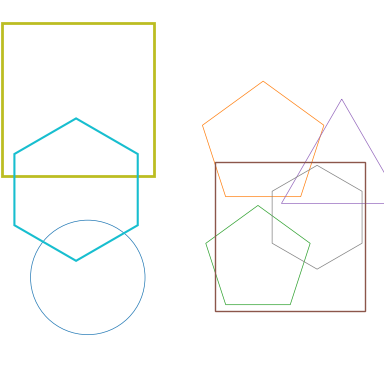[{"shape": "circle", "thickness": 0.5, "radius": 0.74, "center": [0.228, 0.279]}, {"shape": "pentagon", "thickness": 0.5, "radius": 0.83, "center": [0.684, 0.623]}, {"shape": "pentagon", "thickness": 0.5, "radius": 0.71, "center": [0.67, 0.324]}, {"shape": "triangle", "thickness": 0.5, "radius": 0.9, "center": [0.888, 0.562]}, {"shape": "square", "thickness": 1, "radius": 0.97, "center": [0.752, 0.386]}, {"shape": "hexagon", "thickness": 0.5, "radius": 0.67, "center": [0.824, 0.436]}, {"shape": "square", "thickness": 2, "radius": 0.99, "center": [0.202, 0.742]}, {"shape": "hexagon", "thickness": 1.5, "radius": 0.92, "center": [0.198, 0.507]}]